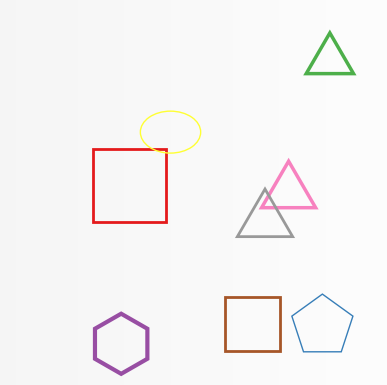[{"shape": "square", "thickness": 2, "radius": 0.47, "center": [0.335, 0.518]}, {"shape": "pentagon", "thickness": 1, "radius": 0.41, "center": [0.832, 0.153]}, {"shape": "triangle", "thickness": 2.5, "radius": 0.35, "center": [0.851, 0.844]}, {"shape": "hexagon", "thickness": 3, "radius": 0.39, "center": [0.313, 0.107]}, {"shape": "oval", "thickness": 1, "radius": 0.39, "center": [0.44, 0.657]}, {"shape": "square", "thickness": 2, "radius": 0.35, "center": [0.652, 0.159]}, {"shape": "triangle", "thickness": 2.5, "radius": 0.4, "center": [0.745, 0.501]}, {"shape": "triangle", "thickness": 2, "radius": 0.41, "center": [0.684, 0.427]}]